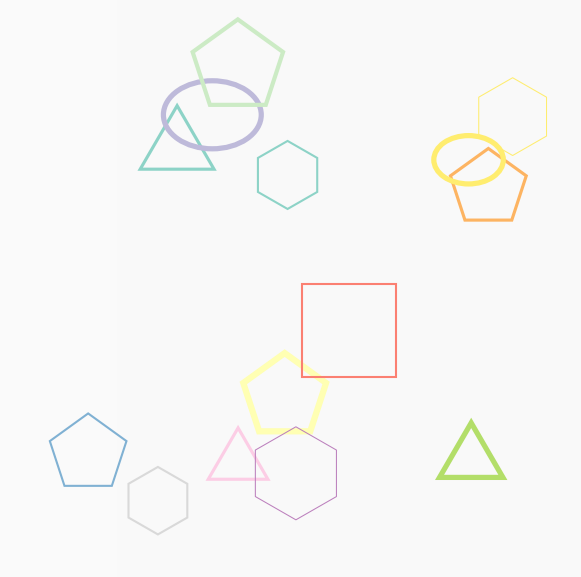[{"shape": "hexagon", "thickness": 1, "radius": 0.29, "center": [0.495, 0.696]}, {"shape": "triangle", "thickness": 1.5, "radius": 0.37, "center": [0.305, 0.743]}, {"shape": "pentagon", "thickness": 3, "radius": 0.37, "center": [0.49, 0.313]}, {"shape": "oval", "thickness": 2.5, "radius": 0.42, "center": [0.365, 0.8]}, {"shape": "square", "thickness": 1, "radius": 0.4, "center": [0.6, 0.427]}, {"shape": "pentagon", "thickness": 1, "radius": 0.35, "center": [0.152, 0.214]}, {"shape": "pentagon", "thickness": 1.5, "radius": 0.34, "center": [0.84, 0.673]}, {"shape": "triangle", "thickness": 2.5, "radius": 0.31, "center": [0.811, 0.204]}, {"shape": "triangle", "thickness": 1.5, "radius": 0.3, "center": [0.41, 0.199]}, {"shape": "hexagon", "thickness": 1, "radius": 0.29, "center": [0.272, 0.132]}, {"shape": "hexagon", "thickness": 0.5, "radius": 0.4, "center": [0.509, 0.18]}, {"shape": "pentagon", "thickness": 2, "radius": 0.41, "center": [0.409, 0.884]}, {"shape": "hexagon", "thickness": 0.5, "radius": 0.34, "center": [0.882, 0.797]}, {"shape": "oval", "thickness": 2.5, "radius": 0.3, "center": [0.806, 0.722]}]